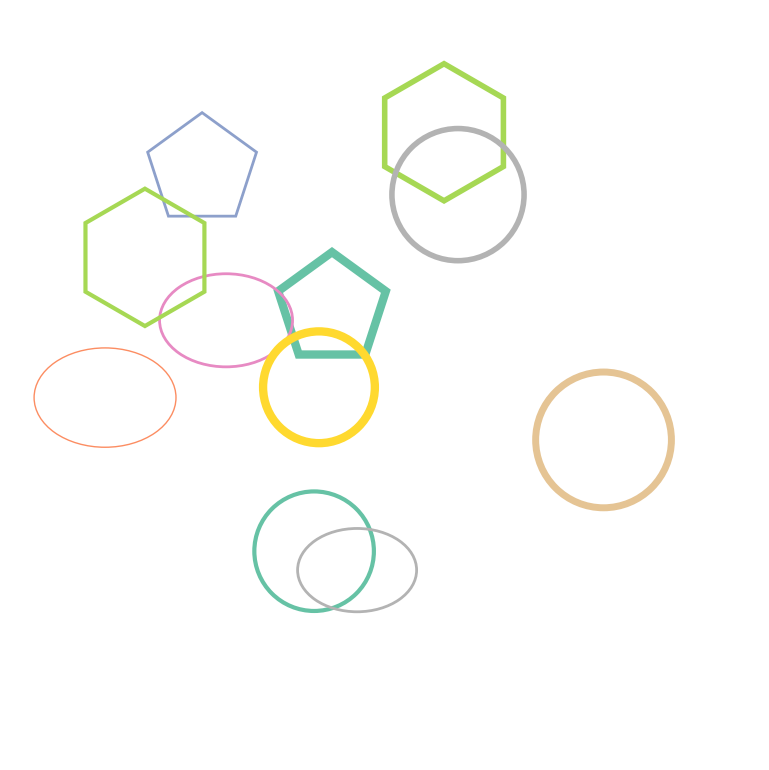[{"shape": "circle", "thickness": 1.5, "radius": 0.39, "center": [0.408, 0.284]}, {"shape": "pentagon", "thickness": 3, "radius": 0.37, "center": [0.431, 0.599]}, {"shape": "oval", "thickness": 0.5, "radius": 0.46, "center": [0.136, 0.484]}, {"shape": "pentagon", "thickness": 1, "radius": 0.37, "center": [0.262, 0.779]}, {"shape": "oval", "thickness": 1, "radius": 0.43, "center": [0.294, 0.584]}, {"shape": "hexagon", "thickness": 1.5, "radius": 0.45, "center": [0.188, 0.666]}, {"shape": "hexagon", "thickness": 2, "radius": 0.45, "center": [0.577, 0.828]}, {"shape": "circle", "thickness": 3, "radius": 0.36, "center": [0.414, 0.497]}, {"shape": "circle", "thickness": 2.5, "radius": 0.44, "center": [0.784, 0.429]}, {"shape": "oval", "thickness": 1, "radius": 0.39, "center": [0.464, 0.26]}, {"shape": "circle", "thickness": 2, "radius": 0.43, "center": [0.595, 0.747]}]